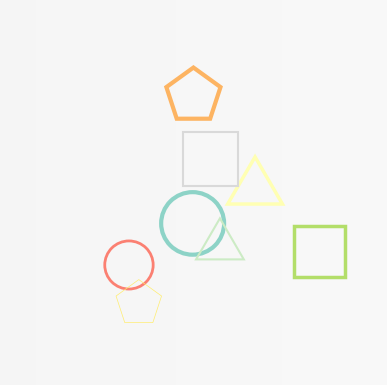[{"shape": "circle", "thickness": 3, "radius": 0.41, "center": [0.497, 0.42]}, {"shape": "triangle", "thickness": 2.5, "radius": 0.41, "center": [0.658, 0.511]}, {"shape": "circle", "thickness": 2, "radius": 0.31, "center": [0.333, 0.312]}, {"shape": "pentagon", "thickness": 3, "radius": 0.37, "center": [0.499, 0.751]}, {"shape": "square", "thickness": 2.5, "radius": 0.33, "center": [0.825, 0.347]}, {"shape": "square", "thickness": 1.5, "radius": 0.35, "center": [0.543, 0.588]}, {"shape": "triangle", "thickness": 1.5, "radius": 0.36, "center": [0.568, 0.362]}, {"shape": "pentagon", "thickness": 0.5, "radius": 0.31, "center": [0.358, 0.212]}]